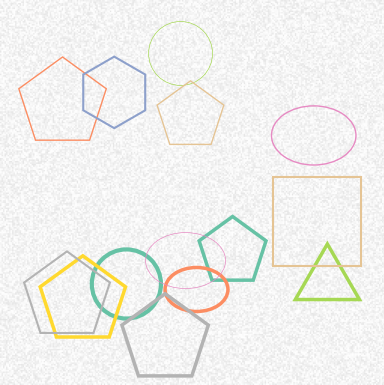[{"shape": "pentagon", "thickness": 2.5, "radius": 0.46, "center": [0.604, 0.346]}, {"shape": "circle", "thickness": 3, "radius": 0.45, "center": [0.328, 0.262]}, {"shape": "pentagon", "thickness": 1, "radius": 0.6, "center": [0.162, 0.733]}, {"shape": "oval", "thickness": 2.5, "radius": 0.41, "center": [0.51, 0.248]}, {"shape": "hexagon", "thickness": 1.5, "radius": 0.46, "center": [0.297, 0.76]}, {"shape": "oval", "thickness": 1, "radius": 0.55, "center": [0.815, 0.648]}, {"shape": "oval", "thickness": 0.5, "radius": 0.52, "center": [0.482, 0.323]}, {"shape": "triangle", "thickness": 2.5, "radius": 0.48, "center": [0.85, 0.27]}, {"shape": "circle", "thickness": 0.5, "radius": 0.42, "center": [0.469, 0.861]}, {"shape": "pentagon", "thickness": 2.5, "radius": 0.58, "center": [0.215, 0.219]}, {"shape": "square", "thickness": 1.5, "radius": 0.58, "center": [0.823, 0.424]}, {"shape": "pentagon", "thickness": 1, "radius": 0.46, "center": [0.495, 0.699]}, {"shape": "pentagon", "thickness": 1.5, "radius": 0.59, "center": [0.174, 0.23]}, {"shape": "pentagon", "thickness": 2.5, "radius": 0.59, "center": [0.429, 0.119]}]